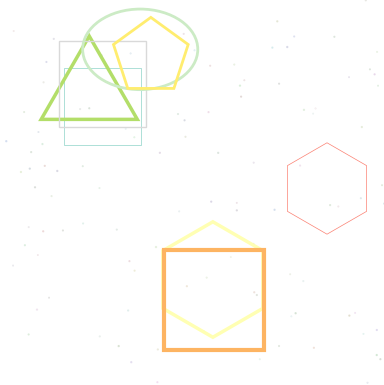[{"shape": "square", "thickness": 0.5, "radius": 0.5, "center": [0.267, 0.724]}, {"shape": "hexagon", "thickness": 2.5, "radius": 0.75, "center": [0.553, 0.274]}, {"shape": "hexagon", "thickness": 0.5, "radius": 0.59, "center": [0.849, 0.51]}, {"shape": "square", "thickness": 3, "radius": 0.65, "center": [0.557, 0.22]}, {"shape": "triangle", "thickness": 2.5, "radius": 0.72, "center": [0.232, 0.762]}, {"shape": "square", "thickness": 1, "radius": 0.56, "center": [0.266, 0.781]}, {"shape": "oval", "thickness": 2, "radius": 0.75, "center": [0.364, 0.872]}, {"shape": "pentagon", "thickness": 2, "radius": 0.51, "center": [0.392, 0.853]}]